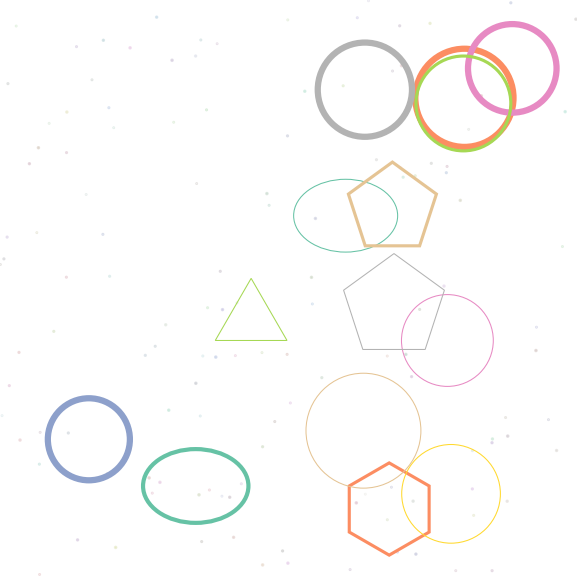[{"shape": "oval", "thickness": 0.5, "radius": 0.45, "center": [0.599, 0.626]}, {"shape": "oval", "thickness": 2, "radius": 0.46, "center": [0.339, 0.158]}, {"shape": "circle", "thickness": 3, "radius": 0.42, "center": [0.804, 0.83]}, {"shape": "hexagon", "thickness": 1.5, "radius": 0.4, "center": [0.674, 0.118]}, {"shape": "circle", "thickness": 3, "radius": 0.36, "center": [0.154, 0.238]}, {"shape": "circle", "thickness": 0.5, "radius": 0.4, "center": [0.775, 0.41]}, {"shape": "circle", "thickness": 3, "radius": 0.38, "center": [0.887, 0.881]}, {"shape": "triangle", "thickness": 0.5, "radius": 0.36, "center": [0.435, 0.445]}, {"shape": "circle", "thickness": 1.5, "radius": 0.41, "center": [0.802, 0.82]}, {"shape": "circle", "thickness": 0.5, "radius": 0.43, "center": [0.781, 0.144]}, {"shape": "circle", "thickness": 0.5, "radius": 0.5, "center": [0.629, 0.253]}, {"shape": "pentagon", "thickness": 1.5, "radius": 0.4, "center": [0.68, 0.638]}, {"shape": "circle", "thickness": 3, "radius": 0.41, "center": [0.632, 0.844]}, {"shape": "pentagon", "thickness": 0.5, "radius": 0.46, "center": [0.682, 0.468]}]